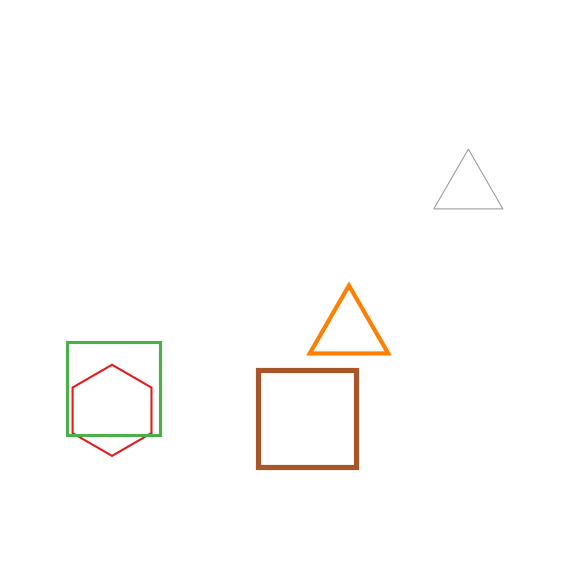[{"shape": "hexagon", "thickness": 1, "radius": 0.39, "center": [0.194, 0.289]}, {"shape": "square", "thickness": 1.5, "radius": 0.4, "center": [0.197, 0.327]}, {"shape": "triangle", "thickness": 2, "radius": 0.39, "center": [0.604, 0.426]}, {"shape": "square", "thickness": 2.5, "radius": 0.42, "center": [0.532, 0.274]}, {"shape": "triangle", "thickness": 0.5, "radius": 0.35, "center": [0.811, 0.672]}]